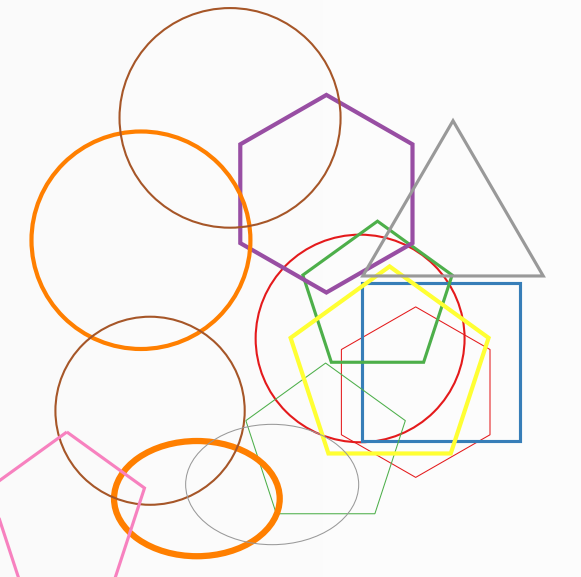[{"shape": "circle", "thickness": 1, "radius": 0.9, "center": [0.62, 0.413]}, {"shape": "hexagon", "thickness": 0.5, "radius": 0.74, "center": [0.715, 0.32]}, {"shape": "square", "thickness": 1.5, "radius": 0.68, "center": [0.759, 0.372]}, {"shape": "pentagon", "thickness": 0.5, "radius": 0.72, "center": [0.56, 0.226]}, {"shape": "pentagon", "thickness": 1.5, "radius": 0.68, "center": [0.649, 0.481]}, {"shape": "hexagon", "thickness": 2, "radius": 0.86, "center": [0.562, 0.664]}, {"shape": "circle", "thickness": 2, "radius": 0.94, "center": [0.242, 0.583]}, {"shape": "oval", "thickness": 3, "radius": 0.71, "center": [0.339, 0.136]}, {"shape": "pentagon", "thickness": 2, "radius": 0.9, "center": [0.67, 0.359]}, {"shape": "circle", "thickness": 1, "radius": 0.81, "center": [0.258, 0.288]}, {"shape": "circle", "thickness": 1, "radius": 0.95, "center": [0.396, 0.795]}, {"shape": "pentagon", "thickness": 1.5, "radius": 0.7, "center": [0.115, 0.111]}, {"shape": "triangle", "thickness": 1.5, "radius": 0.9, "center": [0.779, 0.611]}, {"shape": "oval", "thickness": 0.5, "radius": 0.74, "center": [0.468, 0.16]}]